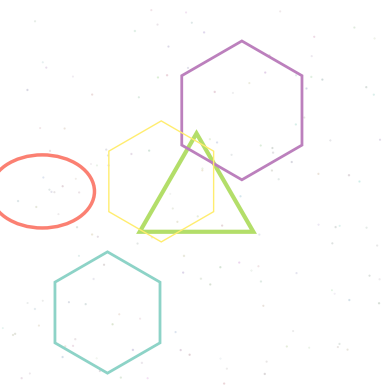[{"shape": "hexagon", "thickness": 2, "radius": 0.79, "center": [0.279, 0.188]}, {"shape": "oval", "thickness": 2.5, "radius": 0.68, "center": [0.11, 0.503]}, {"shape": "triangle", "thickness": 3, "radius": 0.85, "center": [0.51, 0.483]}, {"shape": "hexagon", "thickness": 2, "radius": 0.9, "center": [0.628, 0.713]}, {"shape": "hexagon", "thickness": 1, "radius": 0.79, "center": [0.419, 0.529]}]